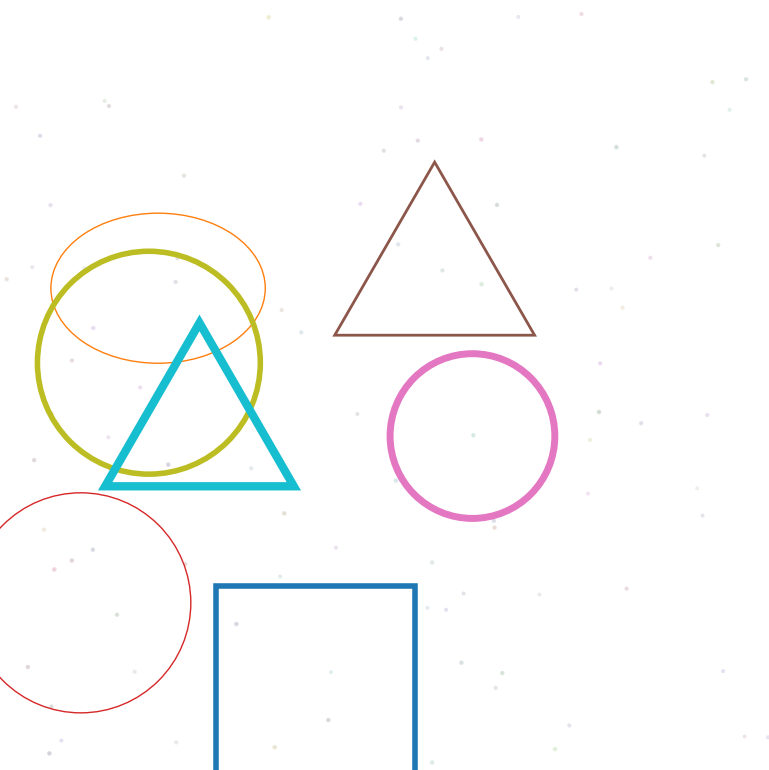[{"shape": "square", "thickness": 2, "radius": 0.65, "center": [0.41, 0.109]}, {"shape": "oval", "thickness": 0.5, "radius": 0.7, "center": [0.205, 0.626]}, {"shape": "circle", "thickness": 0.5, "radius": 0.71, "center": [0.105, 0.217]}, {"shape": "triangle", "thickness": 1, "radius": 0.75, "center": [0.564, 0.64]}, {"shape": "circle", "thickness": 2.5, "radius": 0.53, "center": [0.614, 0.434]}, {"shape": "circle", "thickness": 2, "radius": 0.72, "center": [0.193, 0.529]}, {"shape": "triangle", "thickness": 3, "radius": 0.71, "center": [0.259, 0.439]}]